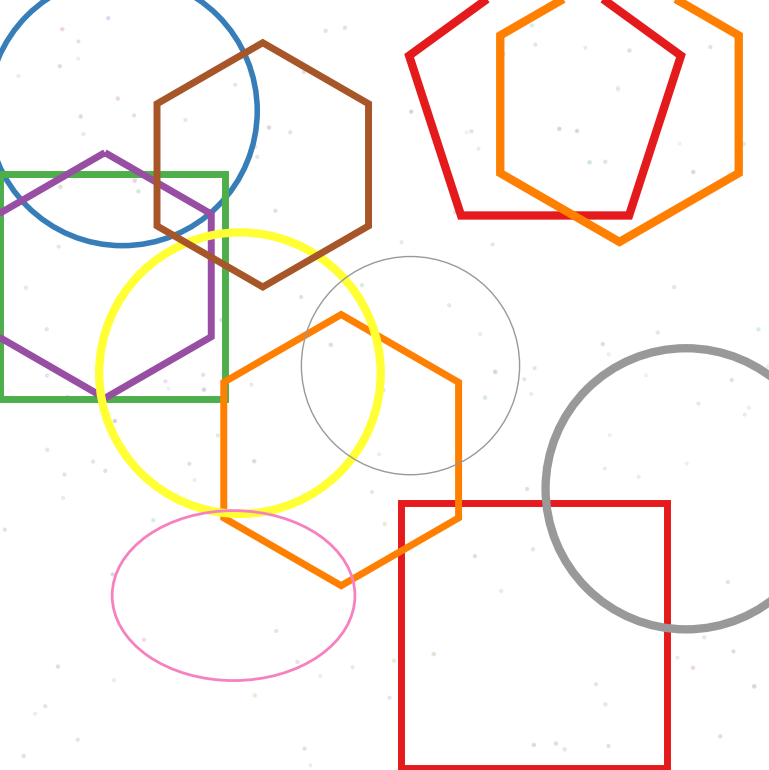[{"shape": "pentagon", "thickness": 3, "radius": 0.93, "center": [0.708, 0.87]}, {"shape": "square", "thickness": 2.5, "radius": 0.86, "center": [0.694, 0.175]}, {"shape": "circle", "thickness": 2, "radius": 0.88, "center": [0.159, 0.856]}, {"shape": "square", "thickness": 2.5, "radius": 0.73, "center": [0.147, 0.628]}, {"shape": "hexagon", "thickness": 2.5, "radius": 0.8, "center": [0.136, 0.642]}, {"shape": "hexagon", "thickness": 2.5, "radius": 0.88, "center": [0.443, 0.415]}, {"shape": "hexagon", "thickness": 3, "radius": 0.89, "center": [0.805, 0.865]}, {"shape": "circle", "thickness": 3, "radius": 0.91, "center": [0.312, 0.515]}, {"shape": "hexagon", "thickness": 2.5, "radius": 0.79, "center": [0.341, 0.786]}, {"shape": "oval", "thickness": 1, "radius": 0.79, "center": [0.303, 0.226]}, {"shape": "circle", "thickness": 0.5, "radius": 0.71, "center": [0.533, 0.525]}, {"shape": "circle", "thickness": 3, "radius": 0.91, "center": [0.891, 0.365]}]